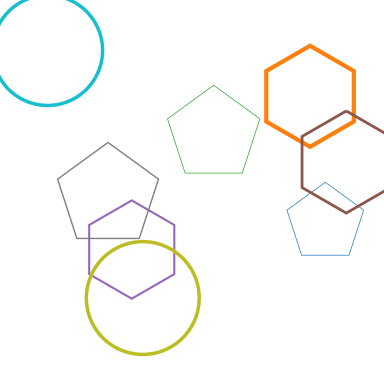[{"shape": "pentagon", "thickness": 0.5, "radius": 0.52, "center": [0.845, 0.422]}, {"shape": "hexagon", "thickness": 3, "radius": 0.66, "center": [0.805, 0.75]}, {"shape": "pentagon", "thickness": 0.5, "radius": 0.63, "center": [0.555, 0.652]}, {"shape": "hexagon", "thickness": 1.5, "radius": 0.64, "center": [0.342, 0.352]}, {"shape": "hexagon", "thickness": 2, "radius": 0.66, "center": [0.899, 0.579]}, {"shape": "pentagon", "thickness": 1, "radius": 0.69, "center": [0.281, 0.492]}, {"shape": "circle", "thickness": 2.5, "radius": 0.73, "center": [0.371, 0.226]}, {"shape": "circle", "thickness": 2.5, "radius": 0.72, "center": [0.123, 0.869]}]